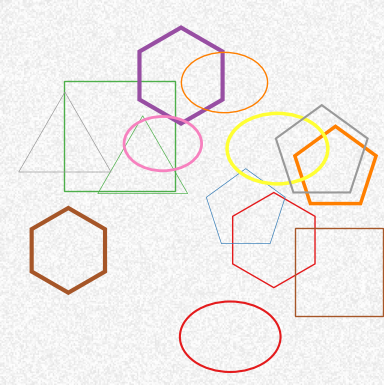[{"shape": "oval", "thickness": 1.5, "radius": 0.65, "center": [0.598, 0.125]}, {"shape": "hexagon", "thickness": 1, "radius": 0.62, "center": [0.711, 0.376]}, {"shape": "pentagon", "thickness": 0.5, "radius": 0.54, "center": [0.638, 0.454]}, {"shape": "triangle", "thickness": 0.5, "radius": 0.67, "center": [0.371, 0.565]}, {"shape": "square", "thickness": 1, "radius": 0.72, "center": [0.311, 0.647]}, {"shape": "hexagon", "thickness": 3, "radius": 0.62, "center": [0.47, 0.804]}, {"shape": "oval", "thickness": 1, "radius": 0.56, "center": [0.583, 0.786]}, {"shape": "pentagon", "thickness": 2.5, "radius": 0.55, "center": [0.871, 0.561]}, {"shape": "oval", "thickness": 2.5, "radius": 0.65, "center": [0.721, 0.614]}, {"shape": "hexagon", "thickness": 3, "radius": 0.55, "center": [0.177, 0.35]}, {"shape": "square", "thickness": 1, "radius": 0.58, "center": [0.88, 0.294]}, {"shape": "oval", "thickness": 2, "radius": 0.5, "center": [0.423, 0.627]}, {"shape": "pentagon", "thickness": 1.5, "radius": 0.63, "center": [0.836, 0.602]}, {"shape": "triangle", "thickness": 0.5, "radius": 0.69, "center": [0.169, 0.622]}]